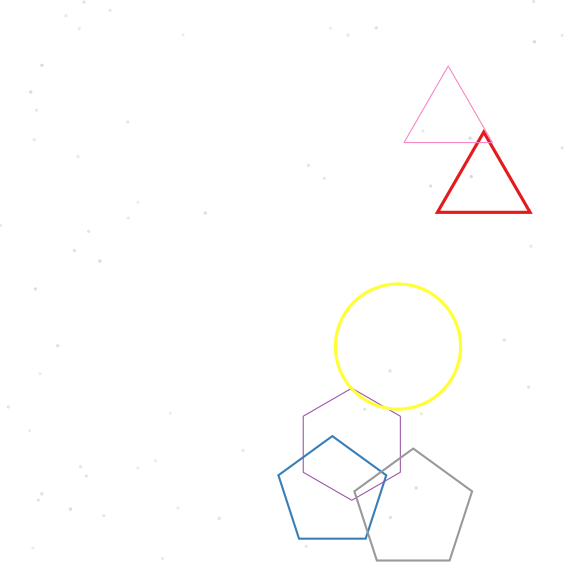[{"shape": "triangle", "thickness": 1.5, "radius": 0.46, "center": [0.838, 0.678]}, {"shape": "pentagon", "thickness": 1, "radius": 0.49, "center": [0.575, 0.146]}, {"shape": "hexagon", "thickness": 0.5, "radius": 0.49, "center": [0.609, 0.23]}, {"shape": "circle", "thickness": 1.5, "radius": 0.54, "center": [0.689, 0.399]}, {"shape": "triangle", "thickness": 0.5, "radius": 0.44, "center": [0.776, 0.796]}, {"shape": "pentagon", "thickness": 1, "radius": 0.54, "center": [0.716, 0.115]}]